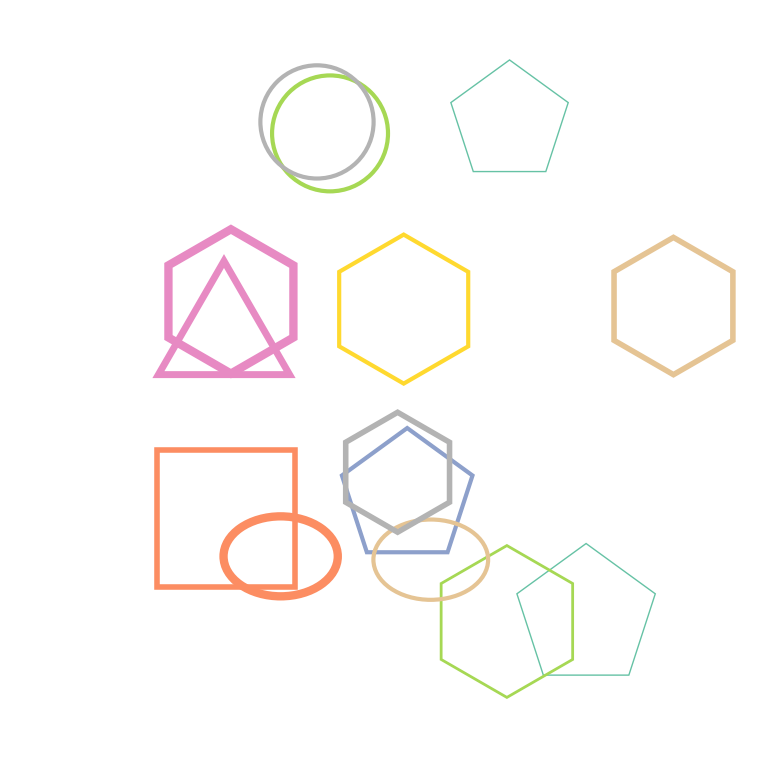[{"shape": "pentagon", "thickness": 0.5, "radius": 0.4, "center": [0.662, 0.842]}, {"shape": "pentagon", "thickness": 0.5, "radius": 0.47, "center": [0.761, 0.2]}, {"shape": "square", "thickness": 2, "radius": 0.45, "center": [0.293, 0.326]}, {"shape": "oval", "thickness": 3, "radius": 0.37, "center": [0.364, 0.277]}, {"shape": "pentagon", "thickness": 1.5, "radius": 0.45, "center": [0.529, 0.355]}, {"shape": "hexagon", "thickness": 3, "radius": 0.47, "center": [0.3, 0.609]}, {"shape": "triangle", "thickness": 2.5, "radius": 0.49, "center": [0.291, 0.563]}, {"shape": "hexagon", "thickness": 1, "radius": 0.49, "center": [0.658, 0.193]}, {"shape": "circle", "thickness": 1.5, "radius": 0.38, "center": [0.429, 0.827]}, {"shape": "hexagon", "thickness": 1.5, "radius": 0.48, "center": [0.524, 0.599]}, {"shape": "hexagon", "thickness": 2, "radius": 0.45, "center": [0.875, 0.603]}, {"shape": "oval", "thickness": 1.5, "radius": 0.37, "center": [0.559, 0.273]}, {"shape": "circle", "thickness": 1.5, "radius": 0.37, "center": [0.412, 0.842]}, {"shape": "hexagon", "thickness": 2, "radius": 0.39, "center": [0.516, 0.387]}]